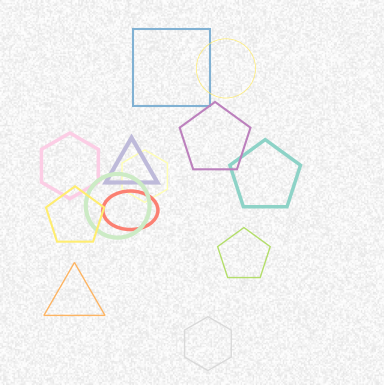[{"shape": "pentagon", "thickness": 2.5, "radius": 0.48, "center": [0.689, 0.541]}, {"shape": "hexagon", "thickness": 1, "radius": 0.34, "center": [0.376, 0.543]}, {"shape": "triangle", "thickness": 3, "radius": 0.39, "center": [0.342, 0.565]}, {"shape": "oval", "thickness": 2.5, "radius": 0.36, "center": [0.339, 0.454]}, {"shape": "square", "thickness": 1.5, "radius": 0.5, "center": [0.445, 0.825]}, {"shape": "triangle", "thickness": 1, "radius": 0.46, "center": [0.193, 0.227]}, {"shape": "pentagon", "thickness": 1, "radius": 0.36, "center": [0.634, 0.337]}, {"shape": "hexagon", "thickness": 2.5, "radius": 0.43, "center": [0.182, 0.569]}, {"shape": "hexagon", "thickness": 1, "radius": 0.35, "center": [0.54, 0.108]}, {"shape": "pentagon", "thickness": 1.5, "radius": 0.48, "center": [0.559, 0.639]}, {"shape": "circle", "thickness": 3, "radius": 0.41, "center": [0.306, 0.466]}, {"shape": "pentagon", "thickness": 1.5, "radius": 0.4, "center": [0.195, 0.437]}, {"shape": "circle", "thickness": 0.5, "radius": 0.38, "center": [0.587, 0.822]}]